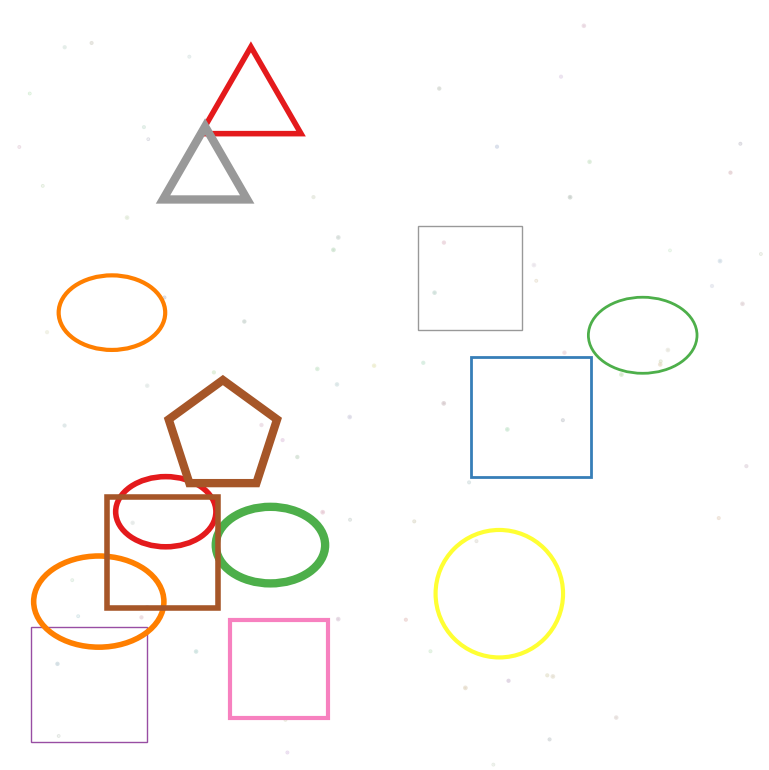[{"shape": "triangle", "thickness": 2, "radius": 0.38, "center": [0.326, 0.864]}, {"shape": "oval", "thickness": 2, "radius": 0.33, "center": [0.215, 0.335]}, {"shape": "square", "thickness": 1, "radius": 0.39, "center": [0.689, 0.459]}, {"shape": "oval", "thickness": 1, "radius": 0.35, "center": [0.835, 0.565]}, {"shape": "oval", "thickness": 3, "radius": 0.36, "center": [0.351, 0.292]}, {"shape": "square", "thickness": 0.5, "radius": 0.37, "center": [0.116, 0.111]}, {"shape": "oval", "thickness": 1.5, "radius": 0.35, "center": [0.145, 0.594]}, {"shape": "oval", "thickness": 2, "radius": 0.42, "center": [0.128, 0.219]}, {"shape": "circle", "thickness": 1.5, "radius": 0.41, "center": [0.648, 0.229]}, {"shape": "pentagon", "thickness": 3, "radius": 0.37, "center": [0.289, 0.432]}, {"shape": "square", "thickness": 2, "radius": 0.36, "center": [0.211, 0.283]}, {"shape": "square", "thickness": 1.5, "radius": 0.32, "center": [0.362, 0.131]}, {"shape": "triangle", "thickness": 3, "radius": 0.32, "center": [0.266, 0.773]}, {"shape": "square", "thickness": 0.5, "radius": 0.34, "center": [0.61, 0.639]}]